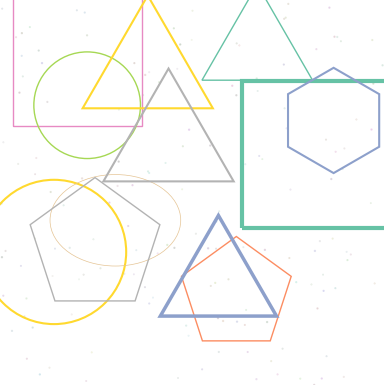[{"shape": "triangle", "thickness": 1, "radius": 0.83, "center": [0.668, 0.875]}, {"shape": "square", "thickness": 3, "radius": 0.95, "center": [0.818, 0.599]}, {"shape": "pentagon", "thickness": 1, "radius": 0.75, "center": [0.614, 0.236]}, {"shape": "hexagon", "thickness": 1.5, "radius": 0.68, "center": [0.867, 0.687]}, {"shape": "triangle", "thickness": 2.5, "radius": 0.87, "center": [0.567, 0.266]}, {"shape": "square", "thickness": 1, "radius": 0.84, "center": [0.202, 0.84]}, {"shape": "circle", "thickness": 1, "radius": 0.69, "center": [0.226, 0.727]}, {"shape": "circle", "thickness": 1.5, "radius": 0.94, "center": [0.14, 0.346]}, {"shape": "triangle", "thickness": 1.5, "radius": 0.98, "center": [0.384, 0.816]}, {"shape": "oval", "thickness": 0.5, "radius": 0.85, "center": [0.3, 0.428]}, {"shape": "triangle", "thickness": 1.5, "radius": 0.98, "center": [0.438, 0.627]}, {"shape": "pentagon", "thickness": 1, "radius": 0.89, "center": [0.247, 0.362]}]